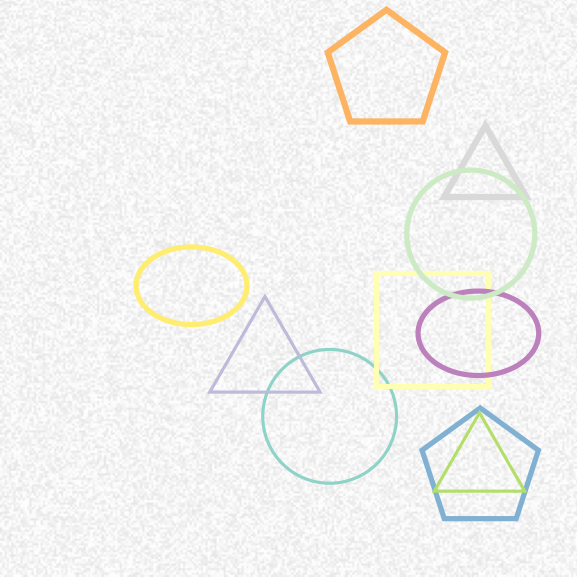[{"shape": "circle", "thickness": 1.5, "radius": 0.58, "center": [0.571, 0.278]}, {"shape": "square", "thickness": 2.5, "radius": 0.49, "center": [0.748, 0.428]}, {"shape": "triangle", "thickness": 1.5, "radius": 0.55, "center": [0.459, 0.375]}, {"shape": "pentagon", "thickness": 2.5, "radius": 0.53, "center": [0.832, 0.187]}, {"shape": "pentagon", "thickness": 3, "radius": 0.53, "center": [0.669, 0.875]}, {"shape": "triangle", "thickness": 1.5, "radius": 0.45, "center": [0.83, 0.194]}, {"shape": "triangle", "thickness": 3, "radius": 0.41, "center": [0.84, 0.699]}, {"shape": "oval", "thickness": 2.5, "radius": 0.52, "center": [0.828, 0.422]}, {"shape": "circle", "thickness": 2.5, "radius": 0.55, "center": [0.815, 0.594]}, {"shape": "oval", "thickness": 2.5, "radius": 0.48, "center": [0.332, 0.504]}]